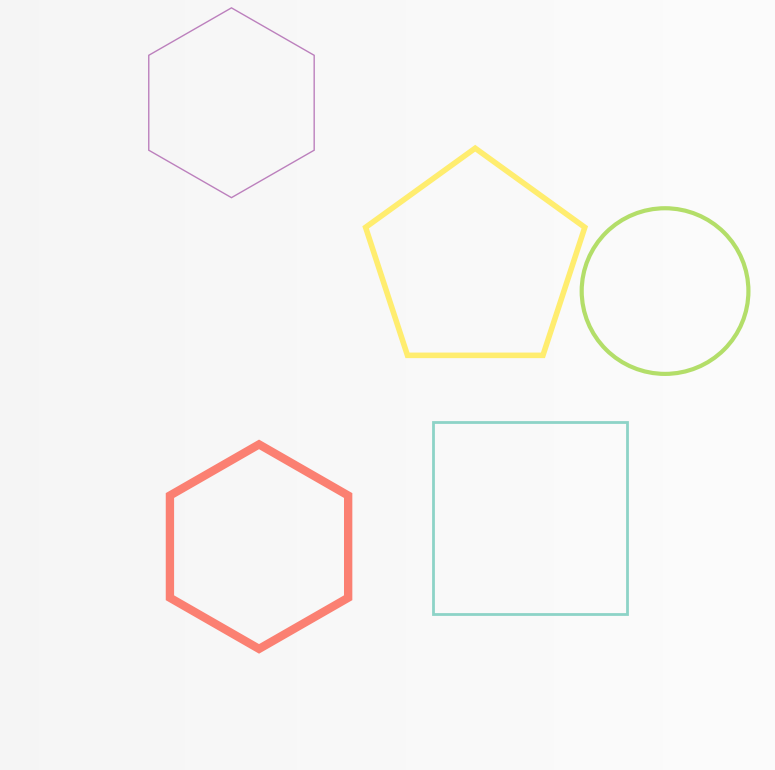[{"shape": "square", "thickness": 1, "radius": 0.62, "center": [0.684, 0.327]}, {"shape": "hexagon", "thickness": 3, "radius": 0.66, "center": [0.334, 0.29]}, {"shape": "circle", "thickness": 1.5, "radius": 0.54, "center": [0.858, 0.622]}, {"shape": "hexagon", "thickness": 0.5, "radius": 0.62, "center": [0.299, 0.867]}, {"shape": "pentagon", "thickness": 2, "radius": 0.74, "center": [0.613, 0.659]}]